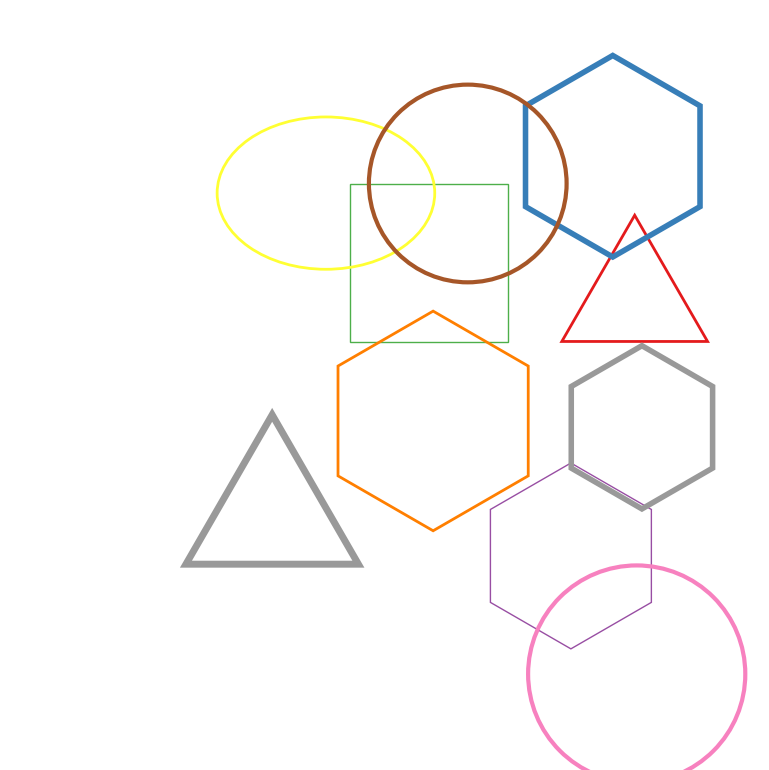[{"shape": "triangle", "thickness": 1, "radius": 0.55, "center": [0.824, 0.611]}, {"shape": "hexagon", "thickness": 2, "radius": 0.65, "center": [0.796, 0.797]}, {"shape": "square", "thickness": 0.5, "radius": 0.51, "center": [0.557, 0.658]}, {"shape": "hexagon", "thickness": 0.5, "radius": 0.6, "center": [0.741, 0.278]}, {"shape": "hexagon", "thickness": 1, "radius": 0.71, "center": [0.562, 0.453]}, {"shape": "oval", "thickness": 1, "radius": 0.71, "center": [0.423, 0.749]}, {"shape": "circle", "thickness": 1.5, "radius": 0.64, "center": [0.607, 0.762]}, {"shape": "circle", "thickness": 1.5, "radius": 0.71, "center": [0.827, 0.125]}, {"shape": "hexagon", "thickness": 2, "radius": 0.53, "center": [0.834, 0.445]}, {"shape": "triangle", "thickness": 2.5, "radius": 0.65, "center": [0.353, 0.332]}]